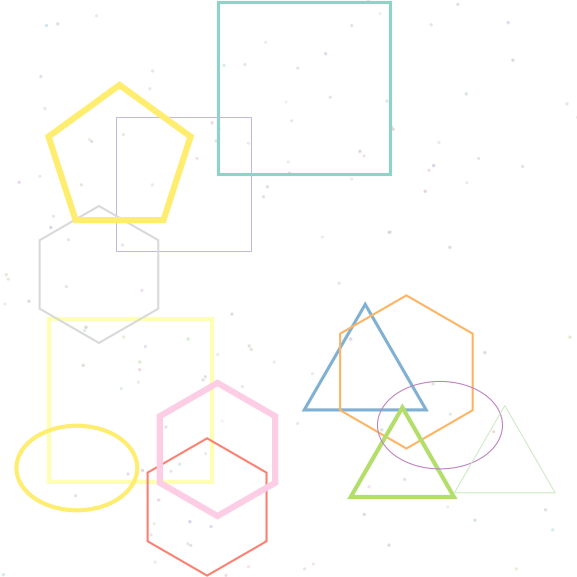[{"shape": "square", "thickness": 1.5, "radius": 0.75, "center": [0.527, 0.847]}, {"shape": "square", "thickness": 2, "radius": 0.7, "center": [0.226, 0.306]}, {"shape": "square", "thickness": 0.5, "radius": 0.58, "center": [0.318, 0.68]}, {"shape": "hexagon", "thickness": 1, "radius": 0.59, "center": [0.359, 0.121]}, {"shape": "triangle", "thickness": 1.5, "radius": 0.61, "center": [0.632, 0.35]}, {"shape": "hexagon", "thickness": 1, "radius": 0.66, "center": [0.704, 0.355]}, {"shape": "triangle", "thickness": 2, "radius": 0.52, "center": [0.697, 0.19]}, {"shape": "hexagon", "thickness": 3, "radius": 0.58, "center": [0.377, 0.221]}, {"shape": "hexagon", "thickness": 1, "radius": 0.59, "center": [0.171, 0.524]}, {"shape": "oval", "thickness": 0.5, "radius": 0.54, "center": [0.762, 0.263]}, {"shape": "triangle", "thickness": 0.5, "radius": 0.5, "center": [0.874, 0.196]}, {"shape": "oval", "thickness": 2, "radius": 0.52, "center": [0.133, 0.189]}, {"shape": "pentagon", "thickness": 3, "radius": 0.65, "center": [0.207, 0.723]}]